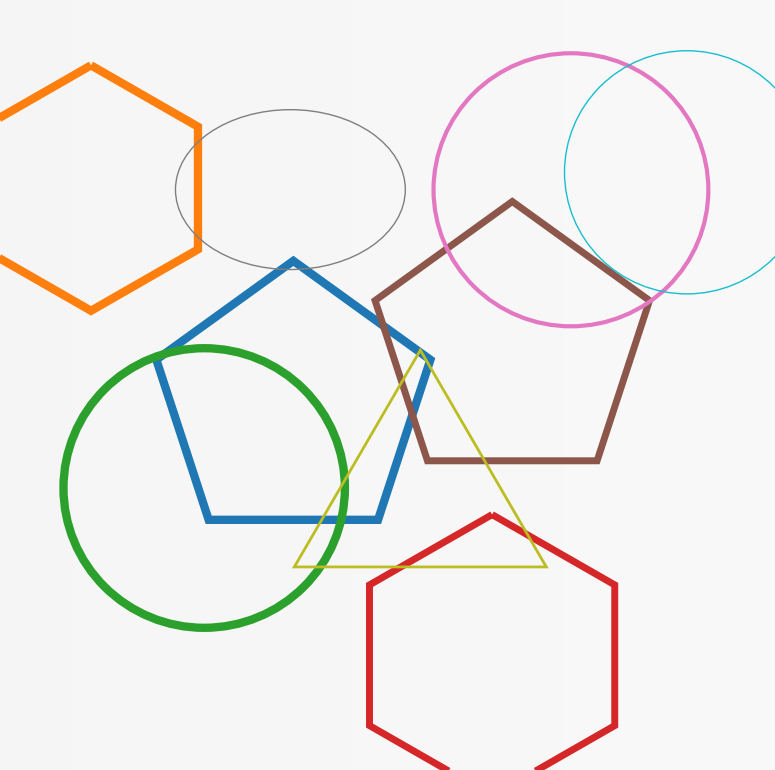[{"shape": "pentagon", "thickness": 3, "radius": 0.93, "center": [0.379, 0.475]}, {"shape": "hexagon", "thickness": 3, "radius": 0.8, "center": [0.117, 0.756]}, {"shape": "circle", "thickness": 3, "radius": 0.91, "center": [0.263, 0.366]}, {"shape": "hexagon", "thickness": 2.5, "radius": 0.91, "center": [0.635, 0.149]}, {"shape": "pentagon", "thickness": 2.5, "radius": 0.93, "center": [0.661, 0.552]}, {"shape": "circle", "thickness": 1.5, "radius": 0.89, "center": [0.737, 0.754]}, {"shape": "oval", "thickness": 0.5, "radius": 0.74, "center": [0.375, 0.754]}, {"shape": "triangle", "thickness": 1, "radius": 0.94, "center": [0.542, 0.358]}, {"shape": "circle", "thickness": 0.5, "radius": 0.79, "center": [0.886, 0.776]}]